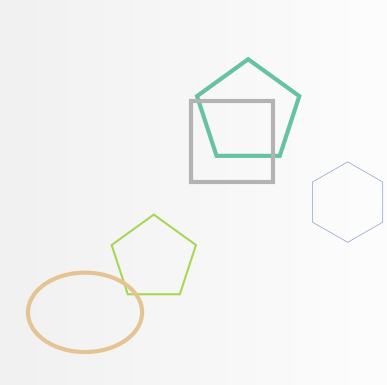[{"shape": "pentagon", "thickness": 3, "radius": 0.69, "center": [0.64, 0.707]}, {"shape": "hexagon", "thickness": 0.5, "radius": 0.52, "center": [0.897, 0.475]}, {"shape": "pentagon", "thickness": 1.5, "radius": 0.57, "center": [0.397, 0.328]}, {"shape": "oval", "thickness": 3, "radius": 0.74, "center": [0.22, 0.189]}, {"shape": "square", "thickness": 3, "radius": 0.53, "center": [0.599, 0.633]}]